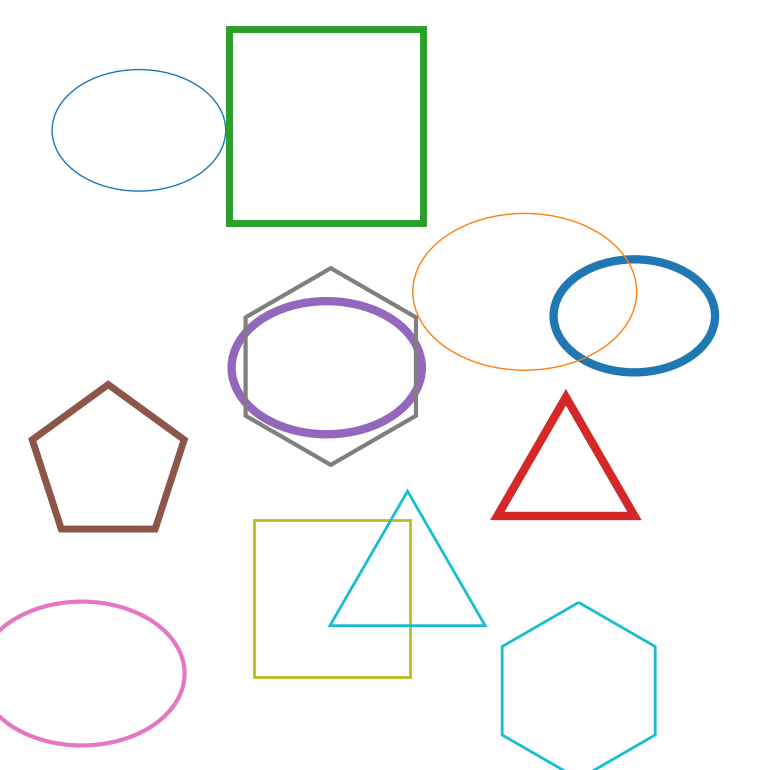[{"shape": "oval", "thickness": 3, "radius": 0.52, "center": [0.824, 0.59]}, {"shape": "oval", "thickness": 0.5, "radius": 0.56, "center": [0.18, 0.831]}, {"shape": "oval", "thickness": 0.5, "radius": 0.73, "center": [0.681, 0.621]}, {"shape": "square", "thickness": 2.5, "radius": 0.63, "center": [0.424, 0.836]}, {"shape": "triangle", "thickness": 3, "radius": 0.51, "center": [0.735, 0.381]}, {"shape": "oval", "thickness": 3, "radius": 0.62, "center": [0.424, 0.522]}, {"shape": "pentagon", "thickness": 2.5, "radius": 0.52, "center": [0.141, 0.397]}, {"shape": "oval", "thickness": 1.5, "radius": 0.67, "center": [0.106, 0.125]}, {"shape": "hexagon", "thickness": 1.5, "radius": 0.64, "center": [0.43, 0.524]}, {"shape": "square", "thickness": 1, "radius": 0.51, "center": [0.431, 0.223]}, {"shape": "hexagon", "thickness": 1, "radius": 0.57, "center": [0.752, 0.103]}, {"shape": "triangle", "thickness": 1, "radius": 0.58, "center": [0.529, 0.246]}]